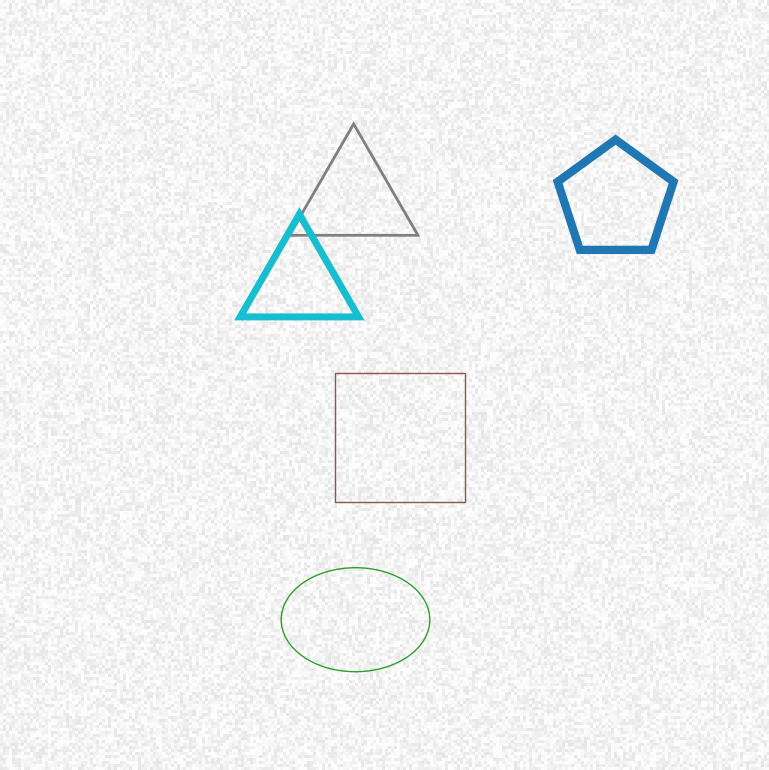[{"shape": "pentagon", "thickness": 3, "radius": 0.4, "center": [0.8, 0.739]}, {"shape": "oval", "thickness": 0.5, "radius": 0.48, "center": [0.462, 0.195]}, {"shape": "square", "thickness": 0.5, "radius": 0.42, "center": [0.519, 0.432]}, {"shape": "triangle", "thickness": 1, "radius": 0.48, "center": [0.459, 0.743]}, {"shape": "triangle", "thickness": 2.5, "radius": 0.44, "center": [0.389, 0.633]}]